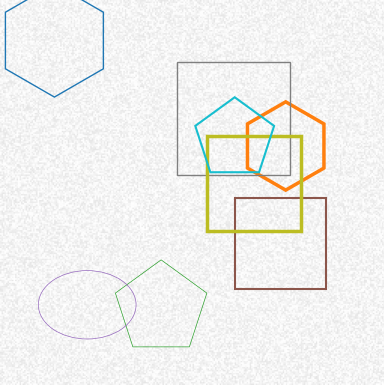[{"shape": "hexagon", "thickness": 1, "radius": 0.73, "center": [0.141, 0.895]}, {"shape": "hexagon", "thickness": 2.5, "radius": 0.57, "center": [0.742, 0.621]}, {"shape": "pentagon", "thickness": 0.5, "radius": 0.62, "center": [0.418, 0.2]}, {"shape": "oval", "thickness": 0.5, "radius": 0.63, "center": [0.227, 0.208]}, {"shape": "square", "thickness": 1.5, "radius": 0.59, "center": [0.729, 0.368]}, {"shape": "square", "thickness": 1, "radius": 0.73, "center": [0.607, 0.693]}, {"shape": "square", "thickness": 2.5, "radius": 0.61, "center": [0.66, 0.523]}, {"shape": "pentagon", "thickness": 1.5, "radius": 0.54, "center": [0.61, 0.64]}]